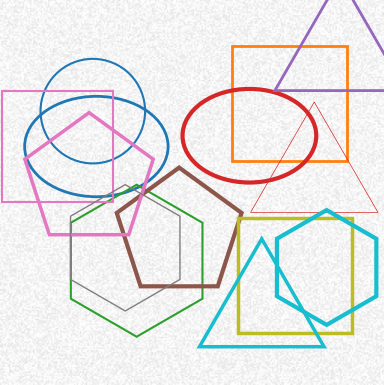[{"shape": "oval", "thickness": 2, "radius": 0.93, "center": [0.25, 0.619]}, {"shape": "circle", "thickness": 1.5, "radius": 0.68, "center": [0.241, 0.711]}, {"shape": "square", "thickness": 2, "radius": 0.74, "center": [0.752, 0.731]}, {"shape": "hexagon", "thickness": 1.5, "radius": 0.99, "center": [0.355, 0.323]}, {"shape": "oval", "thickness": 3, "radius": 0.87, "center": [0.648, 0.647]}, {"shape": "triangle", "thickness": 0.5, "radius": 0.96, "center": [0.816, 0.544]}, {"shape": "triangle", "thickness": 2, "radius": 0.98, "center": [0.883, 0.863]}, {"shape": "pentagon", "thickness": 3, "radius": 0.85, "center": [0.465, 0.394]}, {"shape": "pentagon", "thickness": 2.5, "radius": 0.88, "center": [0.231, 0.532]}, {"shape": "square", "thickness": 1.5, "radius": 0.72, "center": [0.149, 0.619]}, {"shape": "hexagon", "thickness": 1, "radius": 0.82, "center": [0.325, 0.356]}, {"shape": "square", "thickness": 2.5, "radius": 0.74, "center": [0.766, 0.284]}, {"shape": "hexagon", "thickness": 3, "radius": 0.75, "center": [0.848, 0.305]}, {"shape": "triangle", "thickness": 2.5, "radius": 0.93, "center": [0.68, 0.193]}]